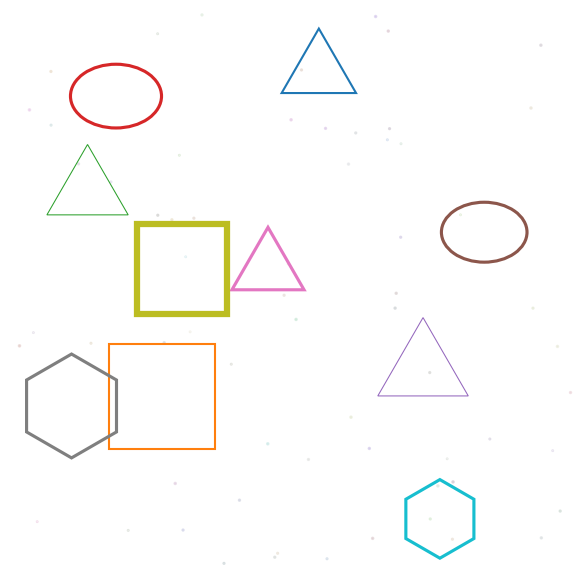[{"shape": "triangle", "thickness": 1, "radius": 0.37, "center": [0.552, 0.875]}, {"shape": "square", "thickness": 1, "radius": 0.46, "center": [0.281, 0.312]}, {"shape": "triangle", "thickness": 0.5, "radius": 0.41, "center": [0.152, 0.668]}, {"shape": "oval", "thickness": 1.5, "radius": 0.39, "center": [0.201, 0.833]}, {"shape": "triangle", "thickness": 0.5, "radius": 0.45, "center": [0.733, 0.359]}, {"shape": "oval", "thickness": 1.5, "radius": 0.37, "center": [0.838, 0.597]}, {"shape": "triangle", "thickness": 1.5, "radius": 0.36, "center": [0.464, 0.533]}, {"shape": "hexagon", "thickness": 1.5, "radius": 0.45, "center": [0.124, 0.296]}, {"shape": "square", "thickness": 3, "radius": 0.39, "center": [0.316, 0.534]}, {"shape": "hexagon", "thickness": 1.5, "radius": 0.34, "center": [0.762, 0.101]}]